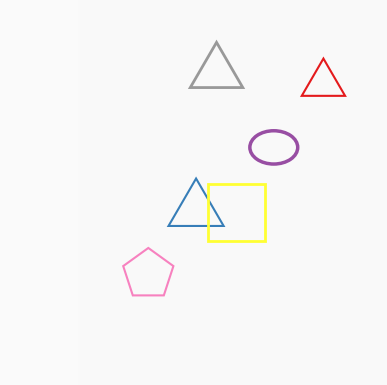[{"shape": "triangle", "thickness": 1.5, "radius": 0.32, "center": [0.835, 0.783]}, {"shape": "triangle", "thickness": 1.5, "radius": 0.41, "center": [0.506, 0.454]}, {"shape": "oval", "thickness": 2.5, "radius": 0.31, "center": [0.707, 0.617]}, {"shape": "square", "thickness": 2, "radius": 0.37, "center": [0.61, 0.447]}, {"shape": "pentagon", "thickness": 1.5, "radius": 0.34, "center": [0.383, 0.288]}, {"shape": "triangle", "thickness": 2, "radius": 0.39, "center": [0.559, 0.812]}]